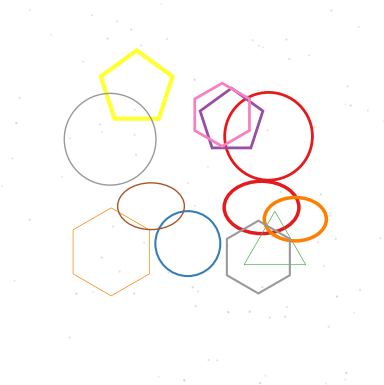[{"shape": "oval", "thickness": 2.5, "radius": 0.49, "center": [0.679, 0.461]}, {"shape": "circle", "thickness": 2, "radius": 0.57, "center": [0.698, 0.646]}, {"shape": "circle", "thickness": 1.5, "radius": 0.42, "center": [0.488, 0.367]}, {"shape": "triangle", "thickness": 0.5, "radius": 0.46, "center": [0.714, 0.359]}, {"shape": "pentagon", "thickness": 2, "radius": 0.43, "center": [0.601, 0.685]}, {"shape": "hexagon", "thickness": 0.5, "radius": 0.57, "center": [0.289, 0.346]}, {"shape": "oval", "thickness": 2.5, "radius": 0.4, "center": [0.767, 0.431]}, {"shape": "pentagon", "thickness": 3, "radius": 0.49, "center": [0.355, 0.771]}, {"shape": "oval", "thickness": 1, "radius": 0.43, "center": [0.392, 0.464]}, {"shape": "hexagon", "thickness": 2, "radius": 0.41, "center": [0.577, 0.702]}, {"shape": "hexagon", "thickness": 1.5, "radius": 0.47, "center": [0.671, 0.332]}, {"shape": "circle", "thickness": 1, "radius": 0.6, "center": [0.286, 0.638]}]